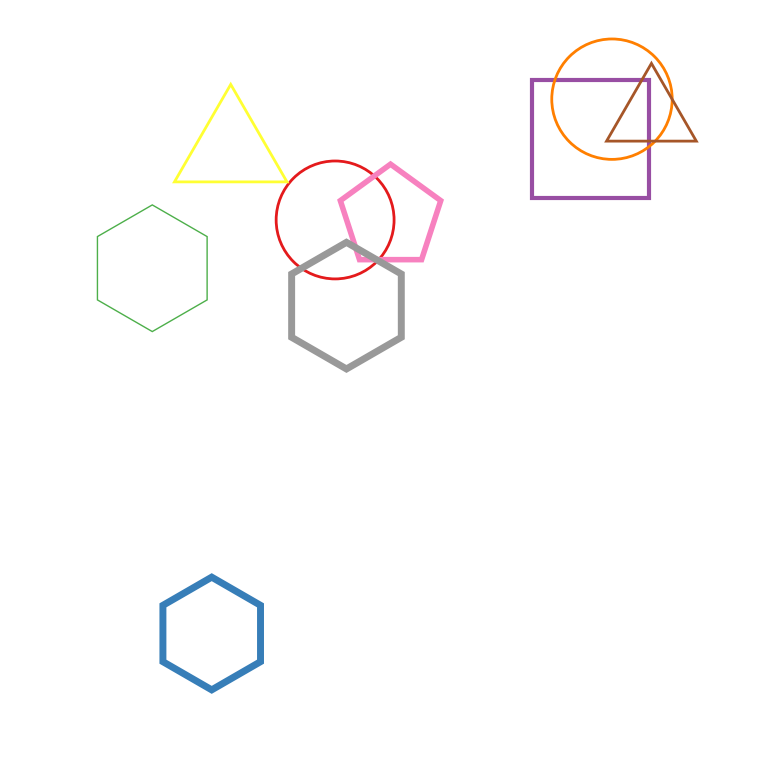[{"shape": "circle", "thickness": 1, "radius": 0.38, "center": [0.435, 0.714]}, {"shape": "hexagon", "thickness": 2.5, "radius": 0.37, "center": [0.275, 0.177]}, {"shape": "hexagon", "thickness": 0.5, "radius": 0.41, "center": [0.198, 0.652]}, {"shape": "square", "thickness": 1.5, "radius": 0.38, "center": [0.767, 0.819]}, {"shape": "circle", "thickness": 1, "radius": 0.39, "center": [0.795, 0.871]}, {"shape": "triangle", "thickness": 1, "radius": 0.42, "center": [0.3, 0.806]}, {"shape": "triangle", "thickness": 1, "radius": 0.34, "center": [0.846, 0.85]}, {"shape": "pentagon", "thickness": 2, "radius": 0.34, "center": [0.507, 0.718]}, {"shape": "hexagon", "thickness": 2.5, "radius": 0.41, "center": [0.45, 0.603]}]